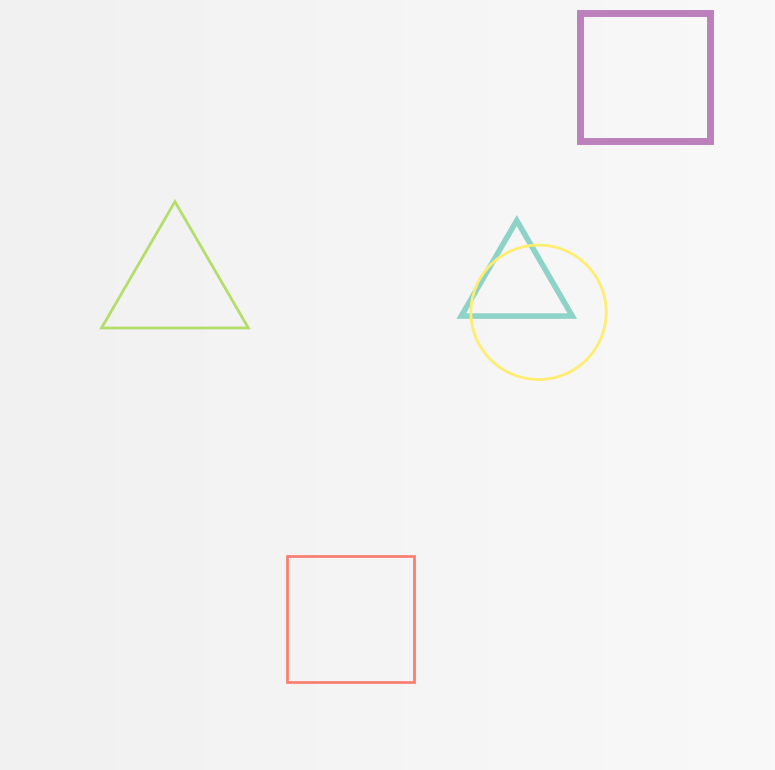[{"shape": "triangle", "thickness": 2, "radius": 0.41, "center": [0.667, 0.631]}, {"shape": "square", "thickness": 1, "radius": 0.41, "center": [0.452, 0.196]}, {"shape": "triangle", "thickness": 1, "radius": 0.55, "center": [0.226, 0.629]}, {"shape": "square", "thickness": 2.5, "radius": 0.42, "center": [0.832, 0.9]}, {"shape": "circle", "thickness": 1, "radius": 0.44, "center": [0.695, 0.594]}]